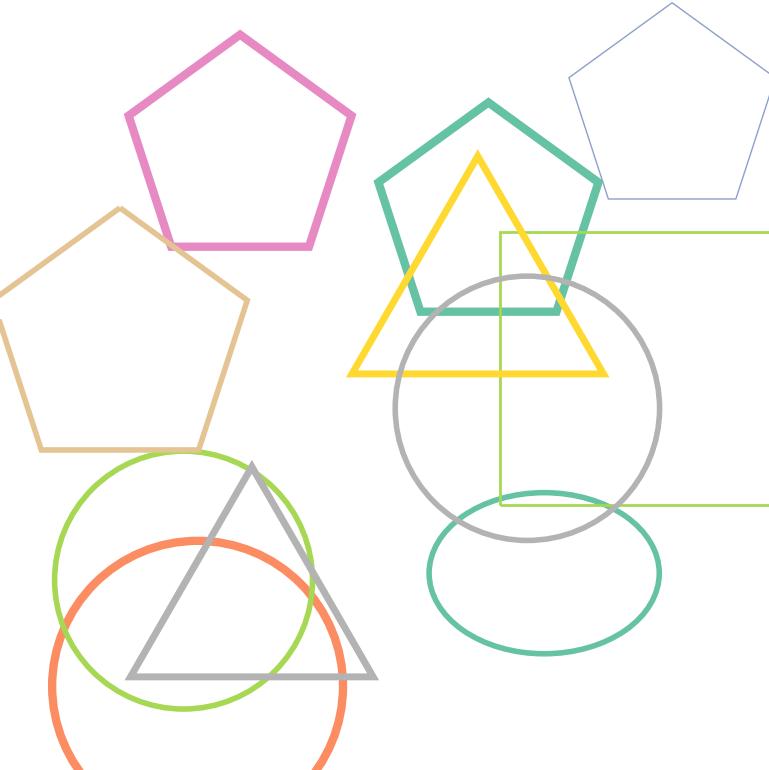[{"shape": "pentagon", "thickness": 3, "radius": 0.75, "center": [0.634, 0.717]}, {"shape": "oval", "thickness": 2, "radius": 0.75, "center": [0.707, 0.256]}, {"shape": "circle", "thickness": 3, "radius": 0.94, "center": [0.257, 0.109]}, {"shape": "pentagon", "thickness": 0.5, "radius": 0.7, "center": [0.873, 0.856]}, {"shape": "pentagon", "thickness": 3, "radius": 0.76, "center": [0.312, 0.803]}, {"shape": "square", "thickness": 1, "radius": 0.89, "center": [0.827, 0.521]}, {"shape": "circle", "thickness": 2, "radius": 0.84, "center": [0.238, 0.247]}, {"shape": "triangle", "thickness": 2.5, "radius": 0.94, "center": [0.62, 0.609]}, {"shape": "pentagon", "thickness": 2, "radius": 0.87, "center": [0.156, 0.556]}, {"shape": "triangle", "thickness": 2.5, "radius": 0.91, "center": [0.327, 0.212]}, {"shape": "circle", "thickness": 2, "radius": 0.86, "center": [0.685, 0.47]}]